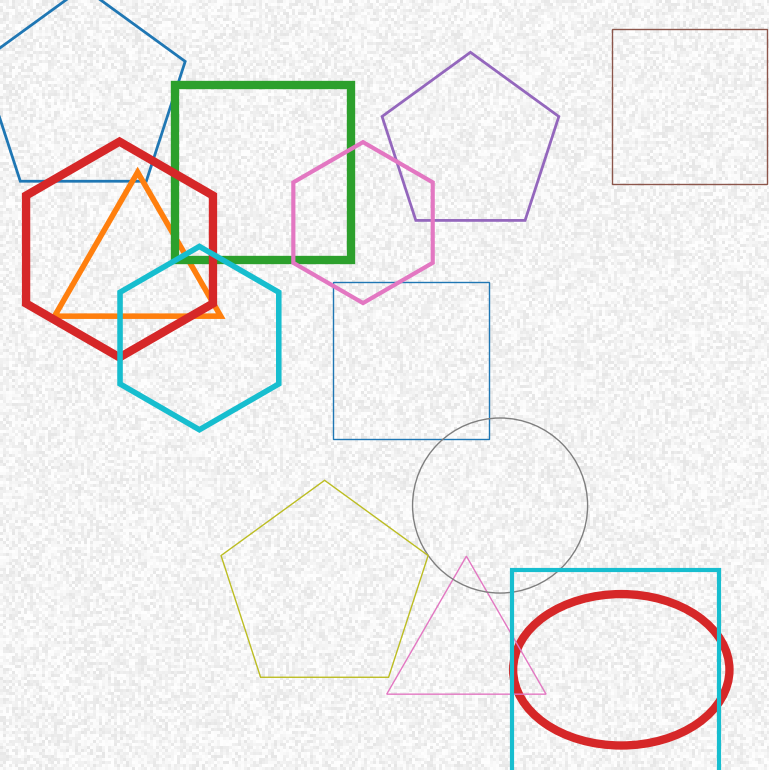[{"shape": "pentagon", "thickness": 1, "radius": 0.7, "center": [0.108, 0.877]}, {"shape": "square", "thickness": 0.5, "radius": 0.51, "center": [0.534, 0.532]}, {"shape": "triangle", "thickness": 2, "radius": 0.62, "center": [0.179, 0.652]}, {"shape": "square", "thickness": 3, "radius": 0.57, "center": [0.342, 0.776]}, {"shape": "oval", "thickness": 3, "radius": 0.7, "center": [0.807, 0.13]}, {"shape": "hexagon", "thickness": 3, "radius": 0.7, "center": [0.155, 0.676]}, {"shape": "pentagon", "thickness": 1, "radius": 0.6, "center": [0.611, 0.811]}, {"shape": "square", "thickness": 0.5, "radius": 0.5, "center": [0.895, 0.861]}, {"shape": "hexagon", "thickness": 1.5, "radius": 0.52, "center": [0.471, 0.711]}, {"shape": "triangle", "thickness": 0.5, "radius": 0.6, "center": [0.606, 0.158]}, {"shape": "circle", "thickness": 0.5, "radius": 0.57, "center": [0.649, 0.343]}, {"shape": "pentagon", "thickness": 0.5, "radius": 0.71, "center": [0.422, 0.235]}, {"shape": "square", "thickness": 1.5, "radius": 0.68, "center": [0.799, 0.125]}, {"shape": "hexagon", "thickness": 2, "radius": 0.6, "center": [0.259, 0.561]}]